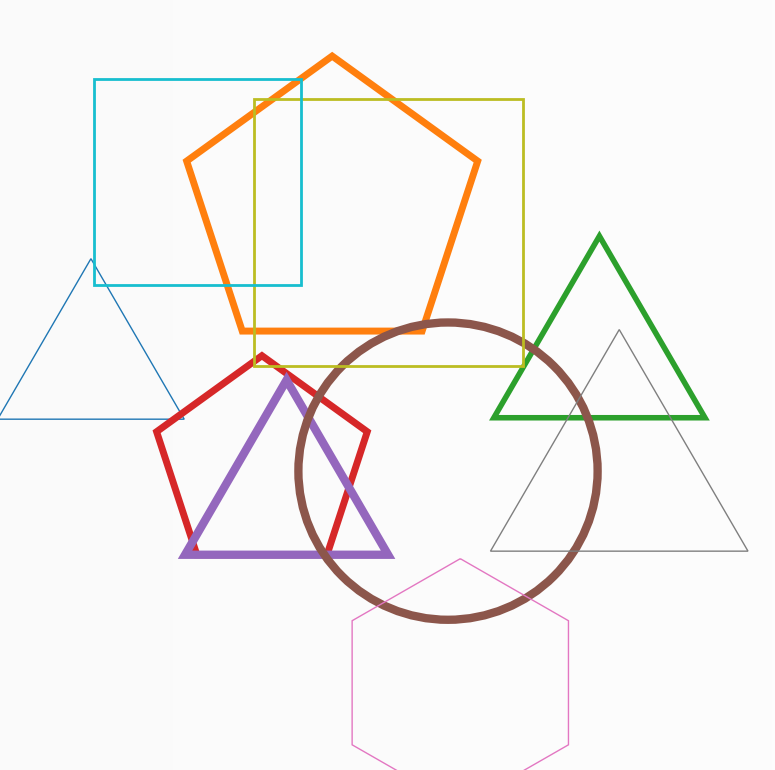[{"shape": "triangle", "thickness": 0.5, "radius": 0.69, "center": [0.117, 0.525]}, {"shape": "pentagon", "thickness": 2.5, "radius": 0.99, "center": [0.429, 0.73]}, {"shape": "triangle", "thickness": 2, "radius": 0.79, "center": [0.773, 0.536]}, {"shape": "pentagon", "thickness": 2.5, "radius": 0.71, "center": [0.338, 0.395]}, {"shape": "triangle", "thickness": 3, "radius": 0.76, "center": [0.37, 0.355]}, {"shape": "circle", "thickness": 3, "radius": 0.97, "center": [0.578, 0.388]}, {"shape": "hexagon", "thickness": 0.5, "radius": 0.81, "center": [0.594, 0.113]}, {"shape": "triangle", "thickness": 0.5, "radius": 0.96, "center": [0.799, 0.38]}, {"shape": "square", "thickness": 1, "radius": 0.87, "center": [0.501, 0.698]}, {"shape": "square", "thickness": 1, "radius": 0.67, "center": [0.255, 0.764]}]